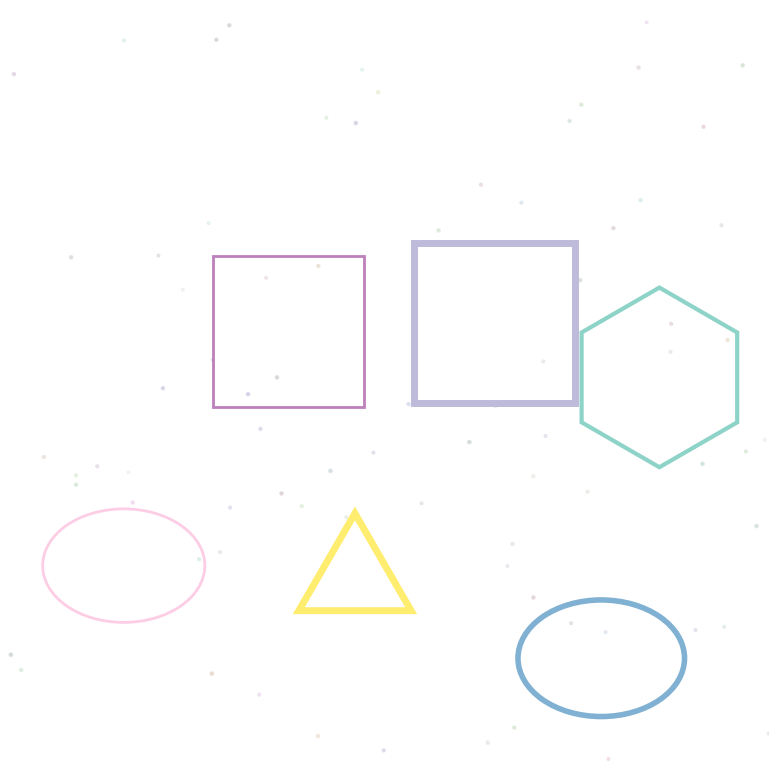[{"shape": "hexagon", "thickness": 1.5, "radius": 0.58, "center": [0.856, 0.51]}, {"shape": "square", "thickness": 2.5, "radius": 0.52, "center": [0.642, 0.581]}, {"shape": "oval", "thickness": 2, "radius": 0.54, "center": [0.781, 0.145]}, {"shape": "oval", "thickness": 1, "radius": 0.53, "center": [0.161, 0.265]}, {"shape": "square", "thickness": 1, "radius": 0.49, "center": [0.374, 0.569]}, {"shape": "triangle", "thickness": 2.5, "radius": 0.42, "center": [0.461, 0.249]}]